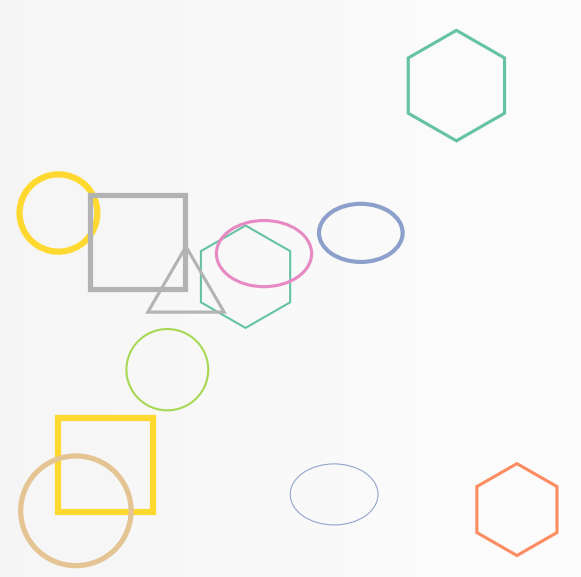[{"shape": "hexagon", "thickness": 1.5, "radius": 0.48, "center": [0.785, 0.851]}, {"shape": "hexagon", "thickness": 1, "radius": 0.44, "center": [0.422, 0.52]}, {"shape": "hexagon", "thickness": 1.5, "radius": 0.4, "center": [0.889, 0.117]}, {"shape": "oval", "thickness": 2, "radius": 0.36, "center": [0.621, 0.596]}, {"shape": "oval", "thickness": 0.5, "radius": 0.38, "center": [0.575, 0.143]}, {"shape": "oval", "thickness": 1.5, "radius": 0.41, "center": [0.454, 0.56]}, {"shape": "circle", "thickness": 1, "radius": 0.35, "center": [0.288, 0.359]}, {"shape": "circle", "thickness": 3, "radius": 0.33, "center": [0.101, 0.63]}, {"shape": "square", "thickness": 3, "radius": 0.41, "center": [0.182, 0.194]}, {"shape": "circle", "thickness": 2.5, "radius": 0.47, "center": [0.131, 0.115]}, {"shape": "triangle", "thickness": 1.5, "radius": 0.38, "center": [0.32, 0.497]}, {"shape": "square", "thickness": 2.5, "radius": 0.41, "center": [0.237, 0.58]}]